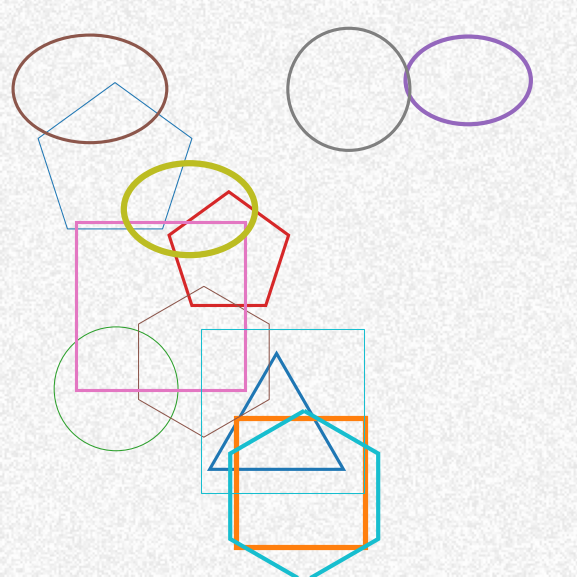[{"shape": "pentagon", "thickness": 0.5, "radius": 0.7, "center": [0.199, 0.716]}, {"shape": "triangle", "thickness": 1.5, "radius": 0.67, "center": [0.479, 0.253]}, {"shape": "square", "thickness": 2.5, "radius": 0.56, "center": [0.521, 0.163]}, {"shape": "circle", "thickness": 0.5, "radius": 0.54, "center": [0.201, 0.326]}, {"shape": "pentagon", "thickness": 1.5, "radius": 0.54, "center": [0.396, 0.558]}, {"shape": "oval", "thickness": 2, "radius": 0.54, "center": [0.811, 0.86]}, {"shape": "oval", "thickness": 1.5, "radius": 0.67, "center": [0.156, 0.845]}, {"shape": "hexagon", "thickness": 0.5, "radius": 0.65, "center": [0.353, 0.373]}, {"shape": "square", "thickness": 1.5, "radius": 0.73, "center": [0.278, 0.47]}, {"shape": "circle", "thickness": 1.5, "radius": 0.53, "center": [0.604, 0.844]}, {"shape": "oval", "thickness": 3, "radius": 0.57, "center": [0.328, 0.637]}, {"shape": "square", "thickness": 0.5, "radius": 0.71, "center": [0.49, 0.288]}, {"shape": "hexagon", "thickness": 2, "radius": 0.74, "center": [0.527, 0.14]}]